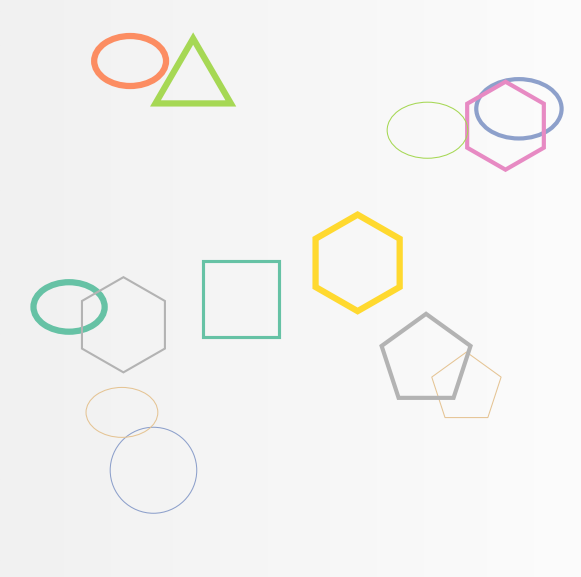[{"shape": "oval", "thickness": 3, "radius": 0.31, "center": [0.119, 0.468]}, {"shape": "square", "thickness": 1.5, "radius": 0.33, "center": [0.415, 0.482]}, {"shape": "oval", "thickness": 3, "radius": 0.31, "center": [0.224, 0.893]}, {"shape": "circle", "thickness": 0.5, "radius": 0.37, "center": [0.264, 0.185]}, {"shape": "oval", "thickness": 2, "radius": 0.37, "center": [0.893, 0.811]}, {"shape": "hexagon", "thickness": 2, "radius": 0.38, "center": [0.87, 0.781]}, {"shape": "oval", "thickness": 0.5, "radius": 0.35, "center": [0.735, 0.774]}, {"shape": "triangle", "thickness": 3, "radius": 0.37, "center": [0.332, 0.857]}, {"shape": "hexagon", "thickness": 3, "radius": 0.42, "center": [0.615, 0.544]}, {"shape": "oval", "thickness": 0.5, "radius": 0.31, "center": [0.21, 0.285]}, {"shape": "pentagon", "thickness": 0.5, "radius": 0.31, "center": [0.802, 0.327]}, {"shape": "pentagon", "thickness": 2, "radius": 0.4, "center": [0.733, 0.375]}, {"shape": "hexagon", "thickness": 1, "radius": 0.41, "center": [0.212, 0.437]}]